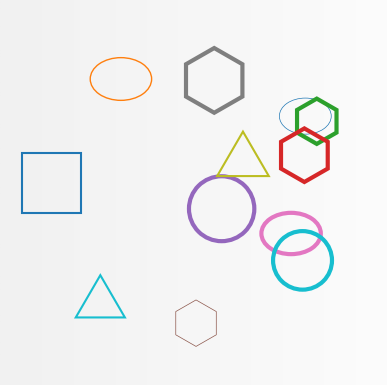[{"shape": "square", "thickness": 1.5, "radius": 0.39, "center": [0.133, 0.525]}, {"shape": "oval", "thickness": 0.5, "radius": 0.33, "center": [0.788, 0.698]}, {"shape": "oval", "thickness": 1, "radius": 0.4, "center": [0.312, 0.795]}, {"shape": "hexagon", "thickness": 3, "radius": 0.29, "center": [0.817, 0.685]}, {"shape": "hexagon", "thickness": 3, "radius": 0.35, "center": [0.785, 0.597]}, {"shape": "circle", "thickness": 3, "radius": 0.42, "center": [0.572, 0.458]}, {"shape": "hexagon", "thickness": 0.5, "radius": 0.3, "center": [0.506, 0.161]}, {"shape": "oval", "thickness": 3, "radius": 0.38, "center": [0.751, 0.394]}, {"shape": "hexagon", "thickness": 3, "radius": 0.42, "center": [0.553, 0.791]}, {"shape": "triangle", "thickness": 1.5, "radius": 0.38, "center": [0.627, 0.581]}, {"shape": "circle", "thickness": 3, "radius": 0.38, "center": [0.781, 0.324]}, {"shape": "triangle", "thickness": 1.5, "radius": 0.37, "center": [0.259, 0.212]}]